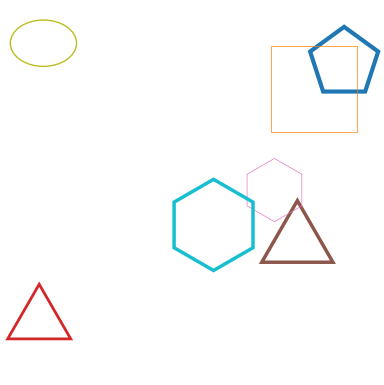[{"shape": "pentagon", "thickness": 3, "radius": 0.46, "center": [0.894, 0.837]}, {"shape": "square", "thickness": 0.5, "radius": 0.56, "center": [0.816, 0.768]}, {"shape": "triangle", "thickness": 2, "radius": 0.47, "center": [0.102, 0.167]}, {"shape": "triangle", "thickness": 2.5, "radius": 0.53, "center": [0.772, 0.372]}, {"shape": "hexagon", "thickness": 0.5, "radius": 0.41, "center": [0.713, 0.506]}, {"shape": "oval", "thickness": 1, "radius": 0.43, "center": [0.113, 0.888]}, {"shape": "hexagon", "thickness": 2.5, "radius": 0.59, "center": [0.555, 0.416]}]